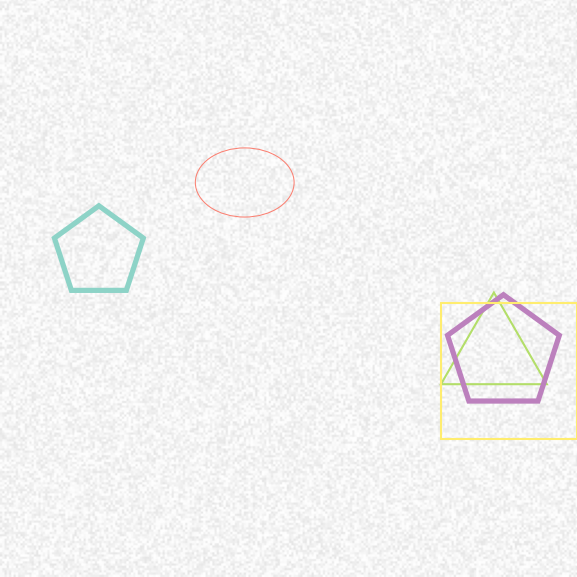[{"shape": "pentagon", "thickness": 2.5, "radius": 0.4, "center": [0.171, 0.562]}, {"shape": "oval", "thickness": 0.5, "radius": 0.43, "center": [0.424, 0.683]}, {"shape": "triangle", "thickness": 1, "radius": 0.53, "center": [0.855, 0.387]}, {"shape": "pentagon", "thickness": 2.5, "radius": 0.51, "center": [0.872, 0.387]}, {"shape": "square", "thickness": 1, "radius": 0.59, "center": [0.882, 0.357]}]